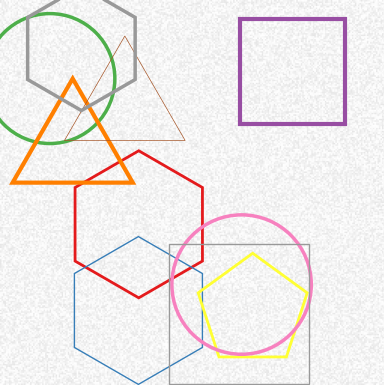[{"shape": "hexagon", "thickness": 2, "radius": 0.96, "center": [0.36, 0.417]}, {"shape": "hexagon", "thickness": 1, "radius": 0.96, "center": [0.359, 0.194]}, {"shape": "circle", "thickness": 2.5, "radius": 0.84, "center": [0.13, 0.796]}, {"shape": "square", "thickness": 3, "radius": 0.68, "center": [0.76, 0.813]}, {"shape": "triangle", "thickness": 3, "radius": 0.9, "center": [0.189, 0.616]}, {"shape": "pentagon", "thickness": 2, "radius": 0.74, "center": [0.656, 0.193]}, {"shape": "triangle", "thickness": 0.5, "radius": 0.91, "center": [0.324, 0.726]}, {"shape": "circle", "thickness": 2.5, "radius": 0.91, "center": [0.627, 0.261]}, {"shape": "hexagon", "thickness": 2.5, "radius": 0.81, "center": [0.211, 0.874]}, {"shape": "square", "thickness": 1, "radius": 0.91, "center": [0.62, 0.184]}]